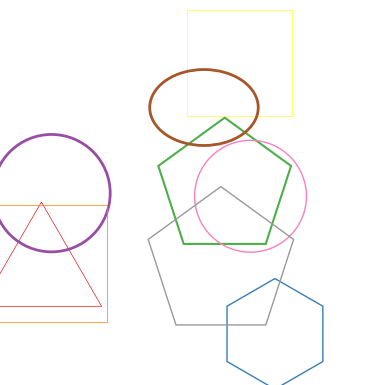[{"shape": "triangle", "thickness": 0.5, "radius": 0.9, "center": [0.107, 0.295]}, {"shape": "hexagon", "thickness": 1, "radius": 0.72, "center": [0.714, 0.133]}, {"shape": "pentagon", "thickness": 1.5, "radius": 0.91, "center": [0.584, 0.513]}, {"shape": "circle", "thickness": 2, "radius": 0.76, "center": [0.134, 0.498]}, {"shape": "square", "thickness": 0.5, "radius": 0.76, "center": [0.127, 0.315]}, {"shape": "square", "thickness": 0.5, "radius": 0.68, "center": [0.621, 0.836]}, {"shape": "oval", "thickness": 2, "radius": 0.7, "center": [0.53, 0.721]}, {"shape": "circle", "thickness": 1, "radius": 0.73, "center": [0.651, 0.49]}, {"shape": "pentagon", "thickness": 1, "radius": 0.99, "center": [0.574, 0.317]}]